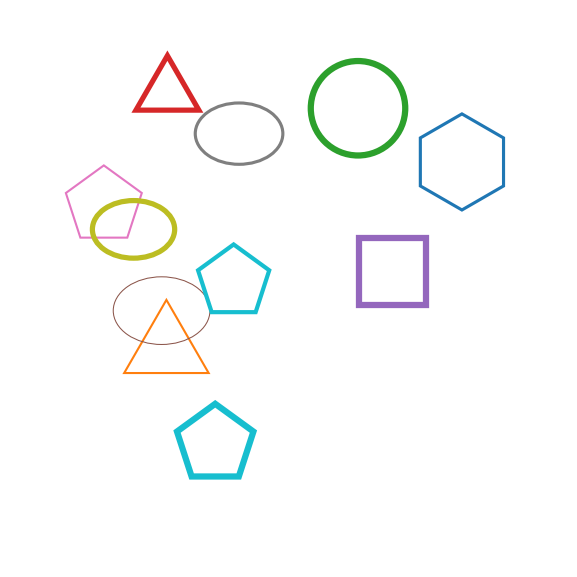[{"shape": "hexagon", "thickness": 1.5, "radius": 0.42, "center": [0.8, 0.719]}, {"shape": "triangle", "thickness": 1, "radius": 0.42, "center": [0.288, 0.395]}, {"shape": "circle", "thickness": 3, "radius": 0.41, "center": [0.62, 0.812]}, {"shape": "triangle", "thickness": 2.5, "radius": 0.31, "center": [0.29, 0.84]}, {"shape": "square", "thickness": 3, "radius": 0.29, "center": [0.68, 0.53]}, {"shape": "oval", "thickness": 0.5, "radius": 0.42, "center": [0.28, 0.461]}, {"shape": "pentagon", "thickness": 1, "radius": 0.35, "center": [0.18, 0.644]}, {"shape": "oval", "thickness": 1.5, "radius": 0.38, "center": [0.414, 0.768]}, {"shape": "oval", "thickness": 2.5, "radius": 0.36, "center": [0.231, 0.602]}, {"shape": "pentagon", "thickness": 3, "radius": 0.35, "center": [0.373, 0.23]}, {"shape": "pentagon", "thickness": 2, "radius": 0.32, "center": [0.405, 0.511]}]